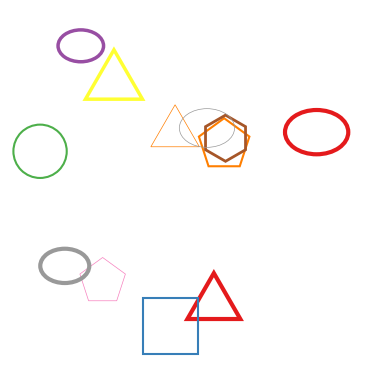[{"shape": "oval", "thickness": 3, "radius": 0.41, "center": [0.822, 0.657]}, {"shape": "triangle", "thickness": 3, "radius": 0.4, "center": [0.555, 0.211]}, {"shape": "square", "thickness": 1.5, "radius": 0.36, "center": [0.444, 0.153]}, {"shape": "circle", "thickness": 1.5, "radius": 0.35, "center": [0.104, 0.607]}, {"shape": "oval", "thickness": 2.5, "radius": 0.3, "center": [0.21, 0.881]}, {"shape": "pentagon", "thickness": 1.5, "radius": 0.34, "center": [0.582, 0.624]}, {"shape": "triangle", "thickness": 0.5, "radius": 0.36, "center": [0.455, 0.655]}, {"shape": "triangle", "thickness": 2.5, "radius": 0.43, "center": [0.296, 0.785]}, {"shape": "hexagon", "thickness": 2, "radius": 0.3, "center": [0.586, 0.641]}, {"shape": "pentagon", "thickness": 0.5, "radius": 0.31, "center": [0.267, 0.269]}, {"shape": "oval", "thickness": 0.5, "radius": 0.36, "center": [0.538, 0.668]}, {"shape": "oval", "thickness": 3, "radius": 0.32, "center": [0.168, 0.309]}]